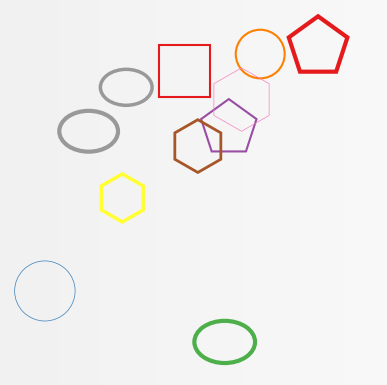[{"shape": "pentagon", "thickness": 3, "radius": 0.4, "center": [0.821, 0.878]}, {"shape": "square", "thickness": 1.5, "radius": 0.33, "center": [0.476, 0.816]}, {"shape": "circle", "thickness": 0.5, "radius": 0.39, "center": [0.116, 0.244]}, {"shape": "oval", "thickness": 3, "radius": 0.39, "center": [0.58, 0.112]}, {"shape": "pentagon", "thickness": 1.5, "radius": 0.38, "center": [0.59, 0.667]}, {"shape": "circle", "thickness": 1.5, "radius": 0.32, "center": [0.672, 0.86]}, {"shape": "hexagon", "thickness": 2.5, "radius": 0.31, "center": [0.316, 0.486]}, {"shape": "hexagon", "thickness": 2, "radius": 0.34, "center": [0.511, 0.621]}, {"shape": "hexagon", "thickness": 0.5, "radius": 0.41, "center": [0.623, 0.741]}, {"shape": "oval", "thickness": 2.5, "radius": 0.33, "center": [0.326, 0.773]}, {"shape": "oval", "thickness": 3, "radius": 0.38, "center": [0.229, 0.659]}]